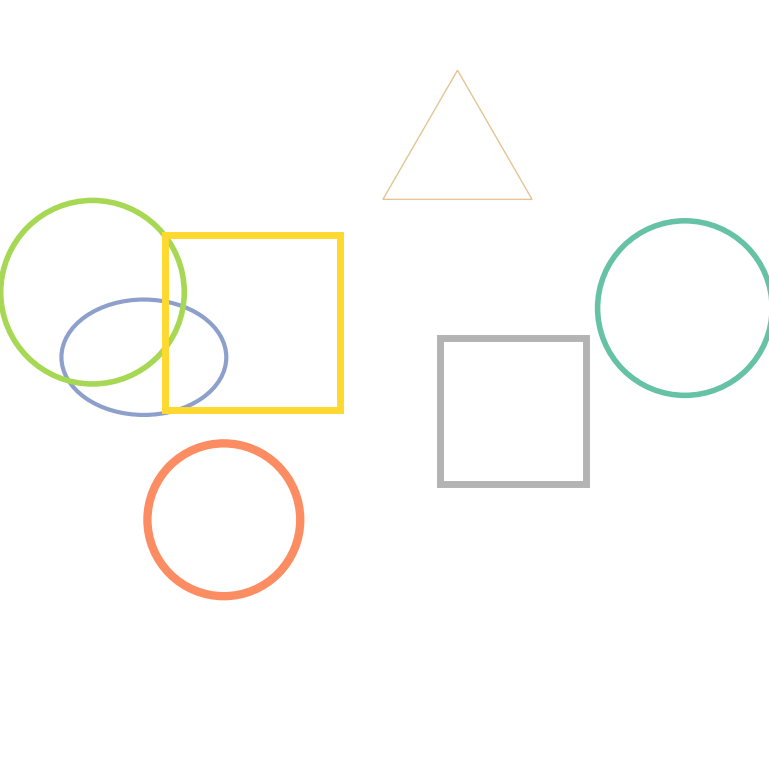[{"shape": "circle", "thickness": 2, "radius": 0.57, "center": [0.889, 0.6]}, {"shape": "circle", "thickness": 3, "radius": 0.5, "center": [0.291, 0.325]}, {"shape": "oval", "thickness": 1.5, "radius": 0.54, "center": [0.187, 0.536]}, {"shape": "circle", "thickness": 2, "radius": 0.6, "center": [0.12, 0.621]}, {"shape": "square", "thickness": 2.5, "radius": 0.57, "center": [0.328, 0.581]}, {"shape": "triangle", "thickness": 0.5, "radius": 0.56, "center": [0.594, 0.797]}, {"shape": "square", "thickness": 2.5, "radius": 0.47, "center": [0.666, 0.466]}]